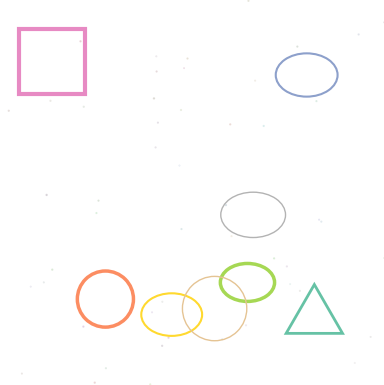[{"shape": "triangle", "thickness": 2, "radius": 0.42, "center": [0.816, 0.176]}, {"shape": "circle", "thickness": 2.5, "radius": 0.36, "center": [0.274, 0.223]}, {"shape": "oval", "thickness": 1.5, "radius": 0.4, "center": [0.797, 0.805]}, {"shape": "square", "thickness": 3, "radius": 0.42, "center": [0.135, 0.841]}, {"shape": "oval", "thickness": 2.5, "radius": 0.35, "center": [0.643, 0.266]}, {"shape": "oval", "thickness": 1.5, "radius": 0.4, "center": [0.446, 0.183]}, {"shape": "circle", "thickness": 1, "radius": 0.42, "center": [0.557, 0.199]}, {"shape": "oval", "thickness": 1, "radius": 0.42, "center": [0.658, 0.442]}]